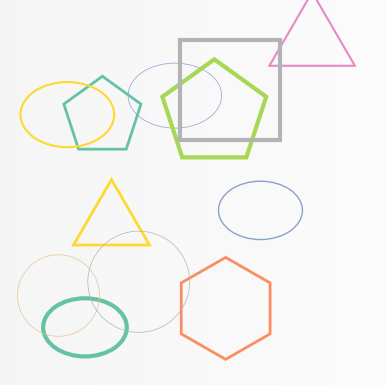[{"shape": "pentagon", "thickness": 2, "radius": 0.52, "center": [0.264, 0.697]}, {"shape": "oval", "thickness": 3, "radius": 0.54, "center": [0.219, 0.15]}, {"shape": "hexagon", "thickness": 2, "radius": 0.66, "center": [0.582, 0.199]}, {"shape": "oval", "thickness": 1, "radius": 0.54, "center": [0.672, 0.454]}, {"shape": "oval", "thickness": 0.5, "radius": 0.6, "center": [0.451, 0.752]}, {"shape": "triangle", "thickness": 1.5, "radius": 0.64, "center": [0.806, 0.893]}, {"shape": "pentagon", "thickness": 3, "radius": 0.7, "center": [0.553, 0.705]}, {"shape": "triangle", "thickness": 2, "radius": 0.57, "center": [0.288, 0.42]}, {"shape": "oval", "thickness": 1.5, "radius": 0.6, "center": [0.174, 0.702]}, {"shape": "circle", "thickness": 0.5, "radius": 0.53, "center": [0.151, 0.232]}, {"shape": "square", "thickness": 3, "radius": 0.65, "center": [0.594, 0.766]}, {"shape": "circle", "thickness": 0.5, "radius": 0.66, "center": [0.358, 0.268]}]